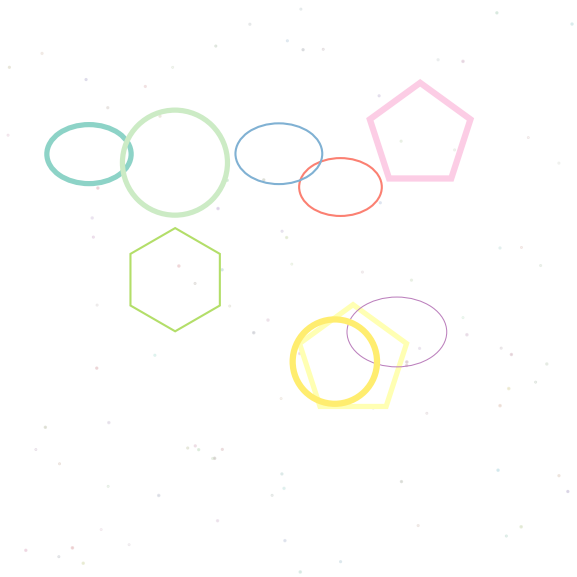[{"shape": "oval", "thickness": 2.5, "radius": 0.36, "center": [0.154, 0.732]}, {"shape": "pentagon", "thickness": 2.5, "radius": 0.49, "center": [0.611, 0.374]}, {"shape": "oval", "thickness": 1, "radius": 0.36, "center": [0.59, 0.675]}, {"shape": "oval", "thickness": 1, "radius": 0.38, "center": [0.483, 0.733]}, {"shape": "hexagon", "thickness": 1, "radius": 0.45, "center": [0.303, 0.515]}, {"shape": "pentagon", "thickness": 3, "radius": 0.46, "center": [0.728, 0.764]}, {"shape": "oval", "thickness": 0.5, "radius": 0.43, "center": [0.687, 0.424]}, {"shape": "circle", "thickness": 2.5, "radius": 0.45, "center": [0.303, 0.718]}, {"shape": "circle", "thickness": 3, "radius": 0.37, "center": [0.58, 0.373]}]